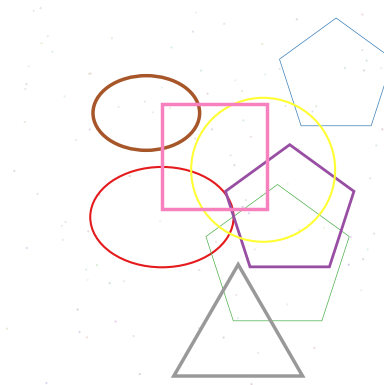[{"shape": "oval", "thickness": 1.5, "radius": 0.93, "center": [0.421, 0.436]}, {"shape": "pentagon", "thickness": 0.5, "radius": 0.77, "center": [0.873, 0.798]}, {"shape": "pentagon", "thickness": 0.5, "radius": 0.98, "center": [0.721, 0.325]}, {"shape": "pentagon", "thickness": 2, "radius": 0.88, "center": [0.753, 0.449]}, {"shape": "circle", "thickness": 1.5, "radius": 0.94, "center": [0.684, 0.559]}, {"shape": "oval", "thickness": 2.5, "radius": 0.69, "center": [0.38, 0.707]}, {"shape": "square", "thickness": 2.5, "radius": 0.68, "center": [0.557, 0.594]}, {"shape": "triangle", "thickness": 2.5, "radius": 0.97, "center": [0.619, 0.12]}]